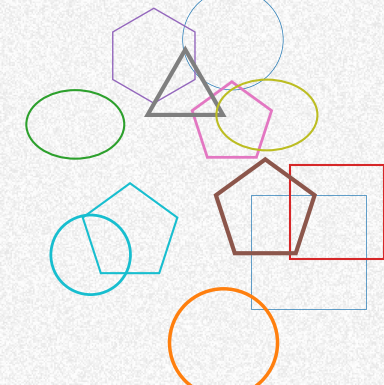[{"shape": "square", "thickness": 0.5, "radius": 0.74, "center": [0.801, 0.345]}, {"shape": "circle", "thickness": 0.5, "radius": 0.65, "center": [0.605, 0.897]}, {"shape": "circle", "thickness": 2.5, "radius": 0.7, "center": [0.581, 0.11]}, {"shape": "oval", "thickness": 1.5, "radius": 0.64, "center": [0.196, 0.677]}, {"shape": "square", "thickness": 1.5, "radius": 0.61, "center": [0.875, 0.45]}, {"shape": "hexagon", "thickness": 1, "radius": 0.62, "center": [0.4, 0.855]}, {"shape": "pentagon", "thickness": 3, "radius": 0.67, "center": [0.689, 0.451]}, {"shape": "pentagon", "thickness": 2, "radius": 0.54, "center": [0.602, 0.679]}, {"shape": "triangle", "thickness": 3, "radius": 0.57, "center": [0.481, 0.758]}, {"shape": "oval", "thickness": 1.5, "radius": 0.66, "center": [0.693, 0.701]}, {"shape": "pentagon", "thickness": 1.5, "radius": 0.65, "center": [0.338, 0.395]}, {"shape": "circle", "thickness": 2, "radius": 0.52, "center": [0.235, 0.338]}]